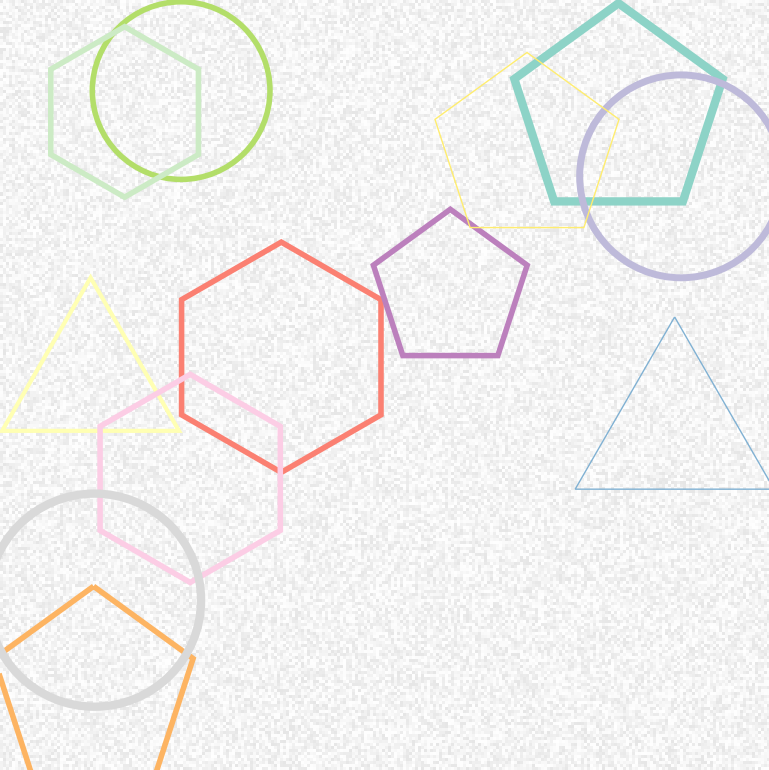[{"shape": "pentagon", "thickness": 3, "radius": 0.71, "center": [0.803, 0.854]}, {"shape": "triangle", "thickness": 1.5, "radius": 0.66, "center": [0.118, 0.507]}, {"shape": "circle", "thickness": 2.5, "radius": 0.66, "center": [0.885, 0.771]}, {"shape": "hexagon", "thickness": 2, "radius": 0.75, "center": [0.365, 0.536]}, {"shape": "triangle", "thickness": 0.5, "radius": 0.75, "center": [0.876, 0.439]}, {"shape": "pentagon", "thickness": 2, "radius": 0.68, "center": [0.122, 0.103]}, {"shape": "circle", "thickness": 2, "radius": 0.58, "center": [0.235, 0.882]}, {"shape": "hexagon", "thickness": 2, "radius": 0.68, "center": [0.247, 0.379]}, {"shape": "circle", "thickness": 3, "radius": 0.69, "center": [0.123, 0.221]}, {"shape": "pentagon", "thickness": 2, "radius": 0.52, "center": [0.585, 0.623]}, {"shape": "hexagon", "thickness": 2, "radius": 0.55, "center": [0.162, 0.855]}, {"shape": "pentagon", "thickness": 0.5, "radius": 0.63, "center": [0.684, 0.806]}]